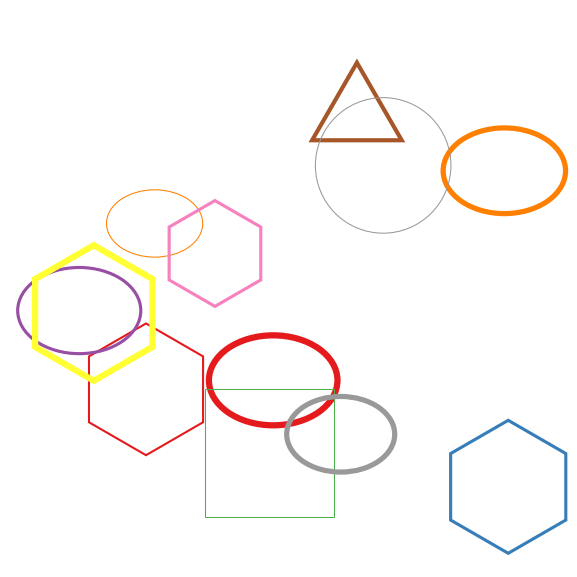[{"shape": "hexagon", "thickness": 1, "radius": 0.57, "center": [0.253, 0.325]}, {"shape": "oval", "thickness": 3, "radius": 0.56, "center": [0.473, 0.341]}, {"shape": "hexagon", "thickness": 1.5, "radius": 0.58, "center": [0.88, 0.156]}, {"shape": "square", "thickness": 0.5, "radius": 0.56, "center": [0.466, 0.215]}, {"shape": "oval", "thickness": 1.5, "radius": 0.53, "center": [0.137, 0.461]}, {"shape": "oval", "thickness": 2.5, "radius": 0.53, "center": [0.873, 0.703]}, {"shape": "oval", "thickness": 0.5, "radius": 0.42, "center": [0.268, 0.612]}, {"shape": "hexagon", "thickness": 3, "radius": 0.59, "center": [0.162, 0.457]}, {"shape": "triangle", "thickness": 2, "radius": 0.45, "center": [0.618, 0.801]}, {"shape": "hexagon", "thickness": 1.5, "radius": 0.46, "center": [0.372, 0.56]}, {"shape": "circle", "thickness": 0.5, "radius": 0.59, "center": [0.663, 0.713]}, {"shape": "oval", "thickness": 2.5, "radius": 0.47, "center": [0.59, 0.247]}]